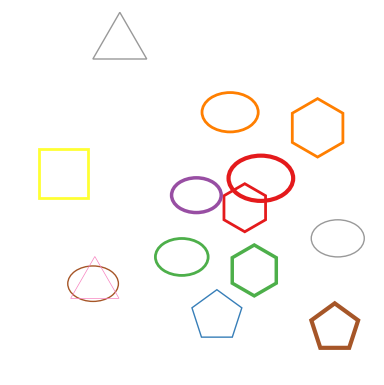[{"shape": "oval", "thickness": 3, "radius": 0.42, "center": [0.678, 0.537]}, {"shape": "hexagon", "thickness": 2, "radius": 0.31, "center": [0.636, 0.46]}, {"shape": "pentagon", "thickness": 1, "radius": 0.34, "center": [0.563, 0.179]}, {"shape": "oval", "thickness": 2, "radius": 0.34, "center": [0.472, 0.333]}, {"shape": "hexagon", "thickness": 2.5, "radius": 0.33, "center": [0.66, 0.298]}, {"shape": "oval", "thickness": 2.5, "radius": 0.32, "center": [0.51, 0.493]}, {"shape": "oval", "thickness": 2, "radius": 0.37, "center": [0.598, 0.708]}, {"shape": "hexagon", "thickness": 2, "radius": 0.38, "center": [0.825, 0.668]}, {"shape": "square", "thickness": 2, "radius": 0.32, "center": [0.165, 0.55]}, {"shape": "pentagon", "thickness": 3, "radius": 0.32, "center": [0.869, 0.148]}, {"shape": "oval", "thickness": 1, "radius": 0.33, "center": [0.242, 0.263]}, {"shape": "triangle", "thickness": 0.5, "radius": 0.36, "center": [0.246, 0.261]}, {"shape": "triangle", "thickness": 1, "radius": 0.4, "center": [0.311, 0.887]}, {"shape": "oval", "thickness": 1, "radius": 0.34, "center": [0.877, 0.381]}]